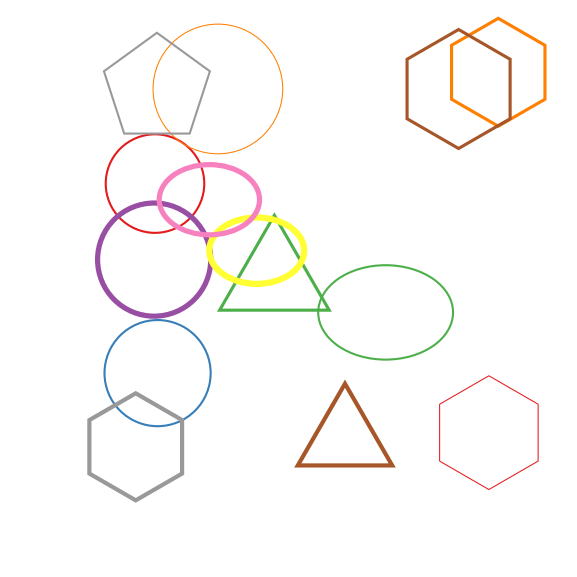[{"shape": "circle", "thickness": 1, "radius": 0.43, "center": [0.268, 0.681]}, {"shape": "hexagon", "thickness": 0.5, "radius": 0.49, "center": [0.847, 0.25]}, {"shape": "circle", "thickness": 1, "radius": 0.46, "center": [0.273, 0.353]}, {"shape": "oval", "thickness": 1, "radius": 0.58, "center": [0.668, 0.458]}, {"shape": "triangle", "thickness": 1.5, "radius": 0.55, "center": [0.475, 0.517]}, {"shape": "circle", "thickness": 2.5, "radius": 0.49, "center": [0.267, 0.55]}, {"shape": "hexagon", "thickness": 1.5, "radius": 0.47, "center": [0.863, 0.874]}, {"shape": "circle", "thickness": 0.5, "radius": 0.56, "center": [0.377, 0.845]}, {"shape": "oval", "thickness": 3, "radius": 0.41, "center": [0.445, 0.565]}, {"shape": "hexagon", "thickness": 1.5, "radius": 0.52, "center": [0.794, 0.845]}, {"shape": "triangle", "thickness": 2, "radius": 0.47, "center": [0.597, 0.24]}, {"shape": "oval", "thickness": 2.5, "radius": 0.43, "center": [0.363, 0.653]}, {"shape": "pentagon", "thickness": 1, "radius": 0.48, "center": [0.272, 0.846]}, {"shape": "hexagon", "thickness": 2, "radius": 0.46, "center": [0.235, 0.225]}]